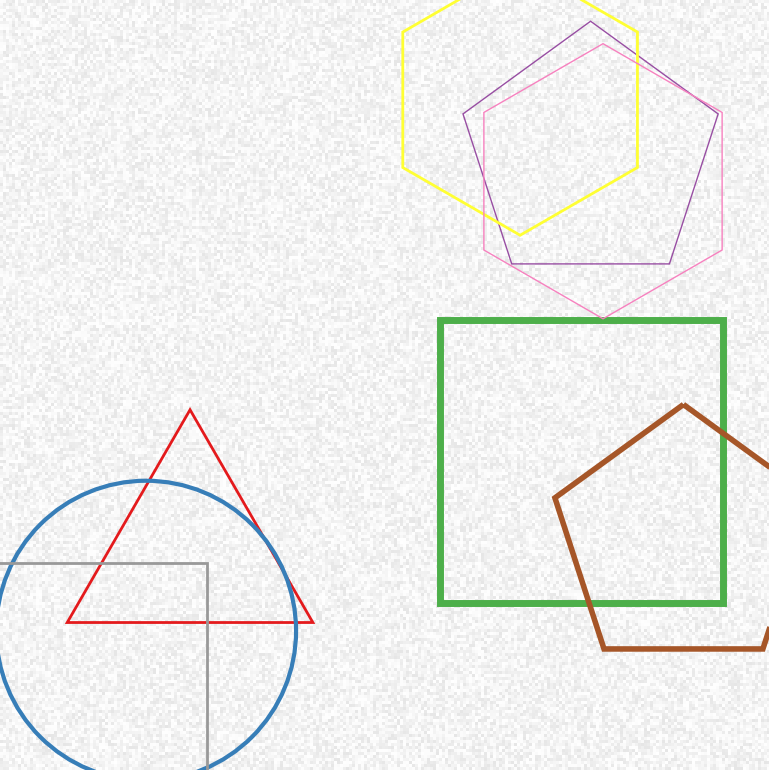[{"shape": "triangle", "thickness": 1, "radius": 0.92, "center": [0.247, 0.284]}, {"shape": "circle", "thickness": 1.5, "radius": 0.97, "center": [0.19, 0.181]}, {"shape": "square", "thickness": 2.5, "radius": 0.92, "center": [0.756, 0.4]}, {"shape": "pentagon", "thickness": 0.5, "radius": 0.87, "center": [0.767, 0.798]}, {"shape": "hexagon", "thickness": 1, "radius": 0.88, "center": [0.675, 0.87]}, {"shape": "pentagon", "thickness": 2, "radius": 0.88, "center": [0.888, 0.299]}, {"shape": "hexagon", "thickness": 0.5, "radius": 0.89, "center": [0.783, 0.765]}, {"shape": "square", "thickness": 1, "radius": 0.79, "center": [0.111, 0.111]}]